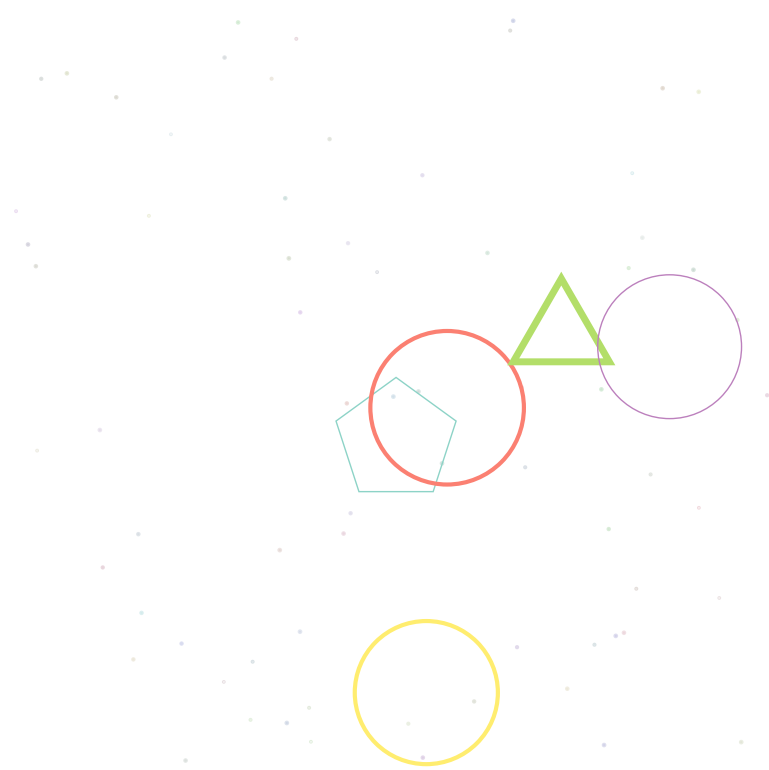[{"shape": "pentagon", "thickness": 0.5, "radius": 0.41, "center": [0.514, 0.428]}, {"shape": "circle", "thickness": 1.5, "radius": 0.5, "center": [0.581, 0.47]}, {"shape": "triangle", "thickness": 2.5, "radius": 0.36, "center": [0.729, 0.566]}, {"shape": "circle", "thickness": 0.5, "radius": 0.47, "center": [0.87, 0.55]}, {"shape": "circle", "thickness": 1.5, "radius": 0.46, "center": [0.554, 0.101]}]